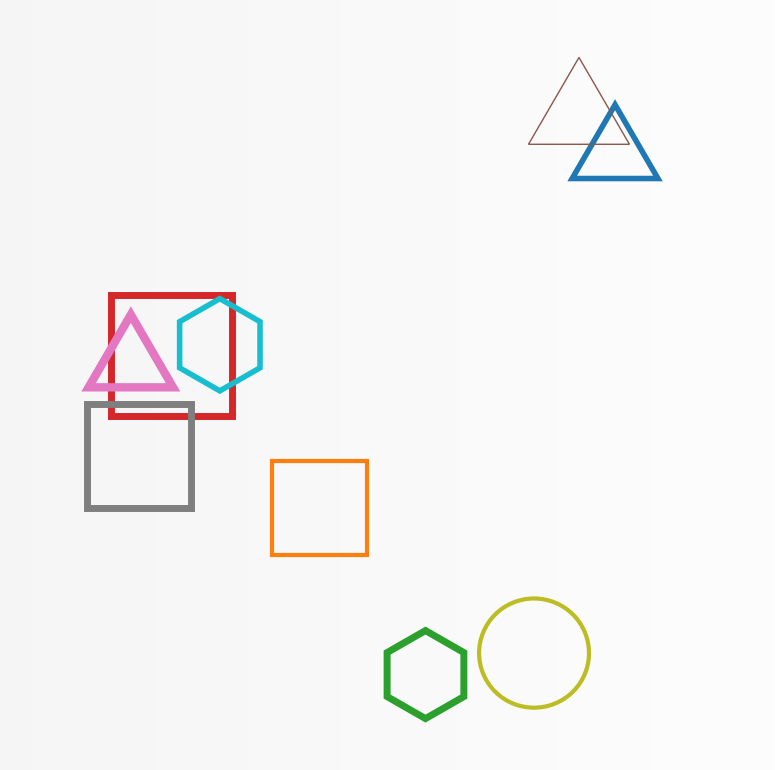[{"shape": "triangle", "thickness": 2, "radius": 0.32, "center": [0.794, 0.8]}, {"shape": "square", "thickness": 1.5, "radius": 0.3, "center": [0.412, 0.34]}, {"shape": "hexagon", "thickness": 2.5, "radius": 0.29, "center": [0.549, 0.124]}, {"shape": "square", "thickness": 2.5, "radius": 0.39, "center": [0.221, 0.538]}, {"shape": "triangle", "thickness": 0.5, "radius": 0.38, "center": [0.747, 0.85]}, {"shape": "triangle", "thickness": 3, "radius": 0.31, "center": [0.169, 0.528]}, {"shape": "square", "thickness": 2.5, "radius": 0.34, "center": [0.18, 0.408]}, {"shape": "circle", "thickness": 1.5, "radius": 0.35, "center": [0.689, 0.152]}, {"shape": "hexagon", "thickness": 2, "radius": 0.3, "center": [0.284, 0.552]}]